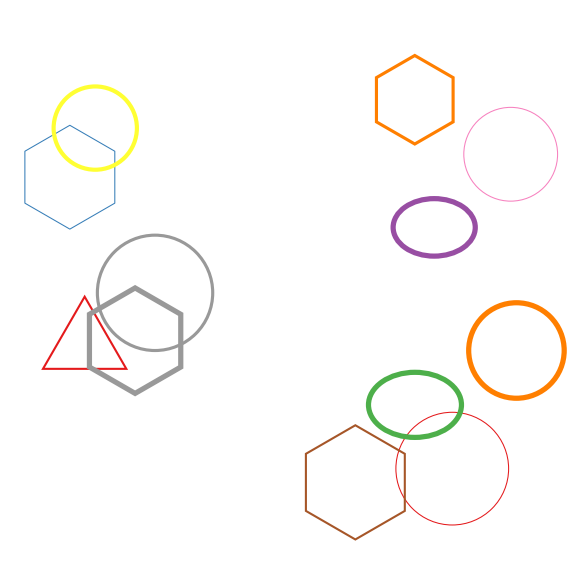[{"shape": "triangle", "thickness": 1, "radius": 0.42, "center": [0.147, 0.402]}, {"shape": "circle", "thickness": 0.5, "radius": 0.49, "center": [0.783, 0.188]}, {"shape": "hexagon", "thickness": 0.5, "radius": 0.45, "center": [0.121, 0.692]}, {"shape": "oval", "thickness": 2.5, "radius": 0.4, "center": [0.719, 0.298]}, {"shape": "oval", "thickness": 2.5, "radius": 0.36, "center": [0.752, 0.605]}, {"shape": "hexagon", "thickness": 1.5, "radius": 0.38, "center": [0.718, 0.826]}, {"shape": "circle", "thickness": 2.5, "radius": 0.41, "center": [0.894, 0.392]}, {"shape": "circle", "thickness": 2, "radius": 0.36, "center": [0.165, 0.777]}, {"shape": "hexagon", "thickness": 1, "radius": 0.49, "center": [0.615, 0.164]}, {"shape": "circle", "thickness": 0.5, "radius": 0.41, "center": [0.884, 0.732]}, {"shape": "circle", "thickness": 1.5, "radius": 0.5, "center": [0.268, 0.492]}, {"shape": "hexagon", "thickness": 2.5, "radius": 0.46, "center": [0.234, 0.409]}]